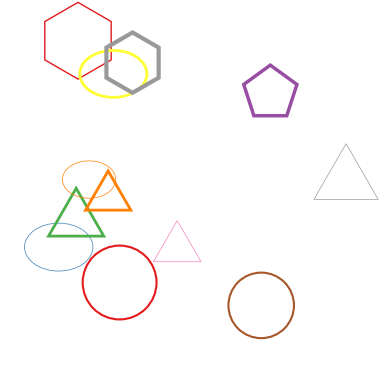[{"shape": "hexagon", "thickness": 1, "radius": 0.5, "center": [0.203, 0.894]}, {"shape": "circle", "thickness": 1.5, "radius": 0.48, "center": [0.311, 0.266]}, {"shape": "oval", "thickness": 0.5, "radius": 0.44, "center": [0.153, 0.358]}, {"shape": "triangle", "thickness": 2, "radius": 0.41, "center": [0.198, 0.428]}, {"shape": "pentagon", "thickness": 2.5, "radius": 0.36, "center": [0.702, 0.758]}, {"shape": "oval", "thickness": 0.5, "radius": 0.35, "center": [0.231, 0.534]}, {"shape": "triangle", "thickness": 2, "radius": 0.34, "center": [0.281, 0.488]}, {"shape": "oval", "thickness": 2, "radius": 0.44, "center": [0.294, 0.808]}, {"shape": "circle", "thickness": 1.5, "radius": 0.43, "center": [0.678, 0.207]}, {"shape": "triangle", "thickness": 0.5, "radius": 0.36, "center": [0.46, 0.356]}, {"shape": "hexagon", "thickness": 3, "radius": 0.39, "center": [0.344, 0.837]}, {"shape": "triangle", "thickness": 0.5, "radius": 0.48, "center": [0.899, 0.53]}]